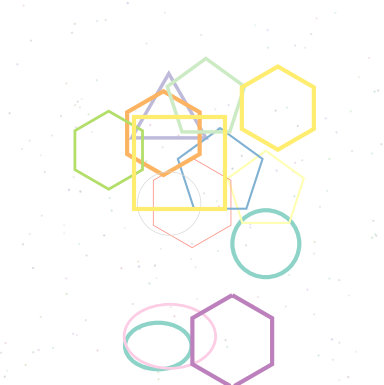[{"shape": "circle", "thickness": 3, "radius": 0.43, "center": [0.69, 0.367]}, {"shape": "oval", "thickness": 3, "radius": 0.43, "center": [0.411, 0.101]}, {"shape": "pentagon", "thickness": 1.5, "radius": 0.52, "center": [0.69, 0.505]}, {"shape": "triangle", "thickness": 2.5, "radius": 0.56, "center": [0.438, 0.698]}, {"shape": "hexagon", "thickness": 0.5, "radius": 0.58, "center": [0.499, 0.473]}, {"shape": "pentagon", "thickness": 1.5, "radius": 0.58, "center": [0.572, 0.551]}, {"shape": "hexagon", "thickness": 3, "radius": 0.54, "center": [0.424, 0.654]}, {"shape": "hexagon", "thickness": 2, "radius": 0.51, "center": [0.282, 0.61]}, {"shape": "oval", "thickness": 2, "radius": 0.59, "center": [0.441, 0.126]}, {"shape": "circle", "thickness": 0.5, "radius": 0.41, "center": [0.439, 0.471]}, {"shape": "hexagon", "thickness": 3, "radius": 0.6, "center": [0.603, 0.114]}, {"shape": "pentagon", "thickness": 2.5, "radius": 0.53, "center": [0.535, 0.743]}, {"shape": "square", "thickness": 3, "radius": 0.6, "center": [0.466, 0.576]}, {"shape": "hexagon", "thickness": 3, "radius": 0.54, "center": [0.722, 0.719]}]